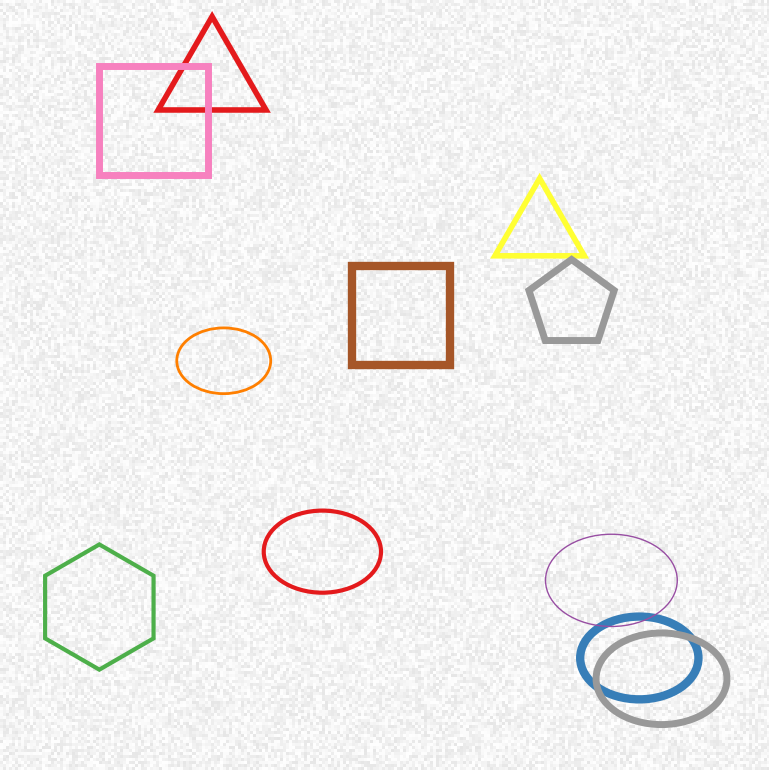[{"shape": "triangle", "thickness": 2, "radius": 0.4, "center": [0.275, 0.898]}, {"shape": "oval", "thickness": 1.5, "radius": 0.38, "center": [0.419, 0.284]}, {"shape": "oval", "thickness": 3, "radius": 0.38, "center": [0.83, 0.146]}, {"shape": "hexagon", "thickness": 1.5, "radius": 0.41, "center": [0.129, 0.212]}, {"shape": "oval", "thickness": 0.5, "radius": 0.43, "center": [0.794, 0.246]}, {"shape": "oval", "thickness": 1, "radius": 0.3, "center": [0.291, 0.531]}, {"shape": "triangle", "thickness": 2, "radius": 0.34, "center": [0.701, 0.701]}, {"shape": "square", "thickness": 3, "radius": 0.32, "center": [0.521, 0.59]}, {"shape": "square", "thickness": 2.5, "radius": 0.35, "center": [0.199, 0.844]}, {"shape": "pentagon", "thickness": 2.5, "radius": 0.29, "center": [0.742, 0.605]}, {"shape": "oval", "thickness": 2.5, "radius": 0.42, "center": [0.859, 0.118]}]